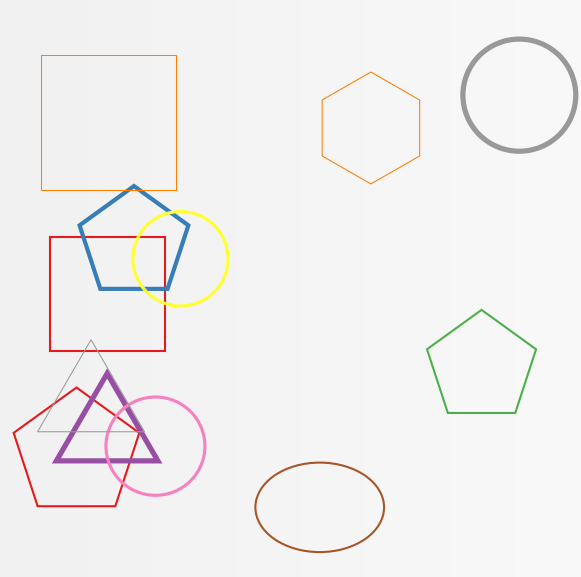[{"shape": "pentagon", "thickness": 1, "radius": 0.57, "center": [0.132, 0.214]}, {"shape": "square", "thickness": 1, "radius": 0.5, "center": [0.186, 0.49]}, {"shape": "pentagon", "thickness": 2, "radius": 0.49, "center": [0.23, 0.579]}, {"shape": "pentagon", "thickness": 1, "radius": 0.49, "center": [0.828, 0.364]}, {"shape": "triangle", "thickness": 2.5, "radius": 0.5, "center": [0.184, 0.252]}, {"shape": "hexagon", "thickness": 0.5, "radius": 0.48, "center": [0.638, 0.778]}, {"shape": "square", "thickness": 0.5, "radius": 0.58, "center": [0.187, 0.787]}, {"shape": "circle", "thickness": 1.5, "radius": 0.41, "center": [0.311, 0.551]}, {"shape": "oval", "thickness": 1, "radius": 0.55, "center": [0.55, 0.121]}, {"shape": "circle", "thickness": 1.5, "radius": 0.43, "center": [0.267, 0.227]}, {"shape": "triangle", "thickness": 0.5, "radius": 0.53, "center": [0.157, 0.305]}, {"shape": "circle", "thickness": 2.5, "radius": 0.49, "center": [0.893, 0.834]}]